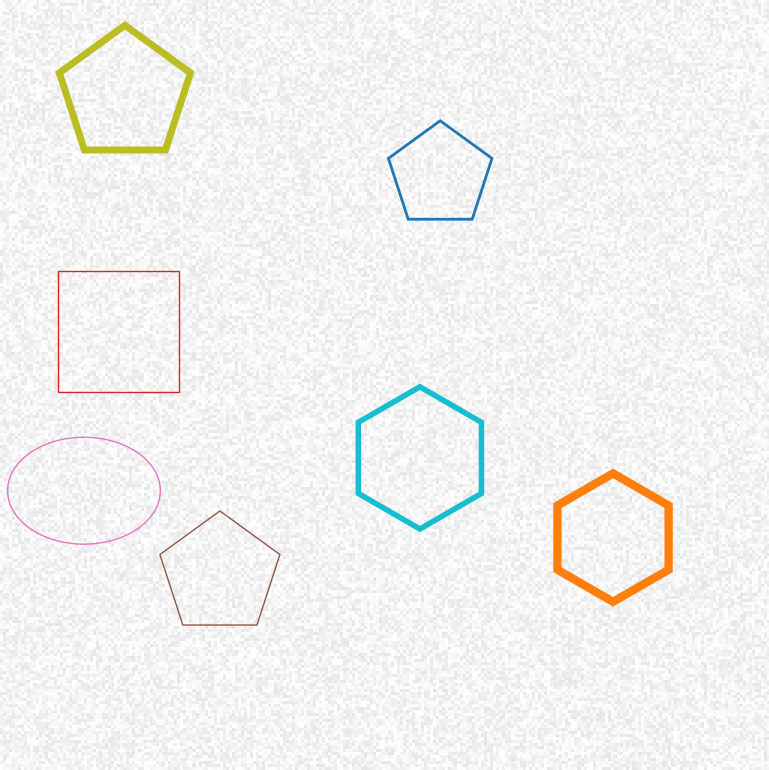[{"shape": "pentagon", "thickness": 1, "radius": 0.35, "center": [0.572, 0.772]}, {"shape": "hexagon", "thickness": 3, "radius": 0.42, "center": [0.796, 0.302]}, {"shape": "square", "thickness": 0.5, "radius": 0.39, "center": [0.154, 0.57]}, {"shape": "pentagon", "thickness": 0.5, "radius": 0.41, "center": [0.286, 0.255]}, {"shape": "oval", "thickness": 0.5, "radius": 0.5, "center": [0.109, 0.363]}, {"shape": "pentagon", "thickness": 2.5, "radius": 0.45, "center": [0.162, 0.878]}, {"shape": "hexagon", "thickness": 2, "radius": 0.46, "center": [0.545, 0.405]}]